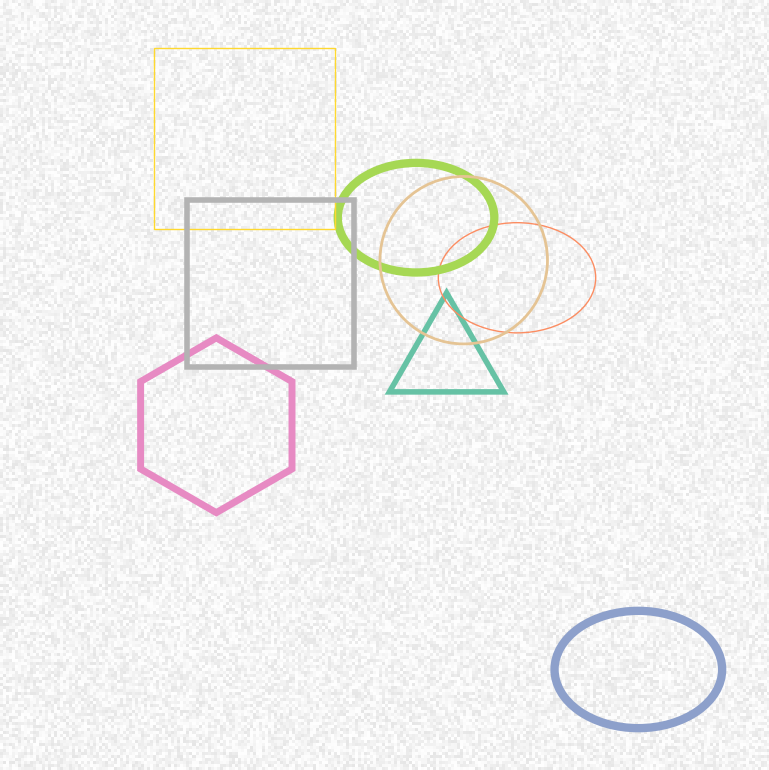[{"shape": "triangle", "thickness": 2, "radius": 0.43, "center": [0.58, 0.534]}, {"shape": "oval", "thickness": 0.5, "radius": 0.51, "center": [0.671, 0.639]}, {"shape": "oval", "thickness": 3, "radius": 0.54, "center": [0.829, 0.131]}, {"shape": "hexagon", "thickness": 2.5, "radius": 0.57, "center": [0.281, 0.448]}, {"shape": "oval", "thickness": 3, "radius": 0.51, "center": [0.54, 0.717]}, {"shape": "square", "thickness": 0.5, "radius": 0.59, "center": [0.318, 0.82]}, {"shape": "circle", "thickness": 1, "radius": 0.54, "center": [0.602, 0.662]}, {"shape": "square", "thickness": 2, "radius": 0.54, "center": [0.351, 0.632]}]